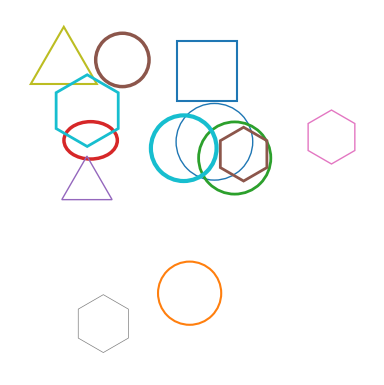[{"shape": "square", "thickness": 1.5, "radius": 0.39, "center": [0.537, 0.815]}, {"shape": "circle", "thickness": 1, "radius": 0.5, "center": [0.557, 0.632]}, {"shape": "circle", "thickness": 1.5, "radius": 0.41, "center": [0.493, 0.238]}, {"shape": "circle", "thickness": 2, "radius": 0.47, "center": [0.61, 0.59]}, {"shape": "oval", "thickness": 2.5, "radius": 0.35, "center": [0.235, 0.635]}, {"shape": "triangle", "thickness": 1, "radius": 0.38, "center": [0.226, 0.519]}, {"shape": "circle", "thickness": 2.5, "radius": 0.35, "center": [0.318, 0.844]}, {"shape": "hexagon", "thickness": 2, "radius": 0.35, "center": [0.633, 0.6]}, {"shape": "hexagon", "thickness": 1, "radius": 0.35, "center": [0.861, 0.644]}, {"shape": "hexagon", "thickness": 0.5, "radius": 0.38, "center": [0.268, 0.159]}, {"shape": "triangle", "thickness": 1.5, "radius": 0.5, "center": [0.166, 0.831]}, {"shape": "hexagon", "thickness": 2, "radius": 0.47, "center": [0.226, 0.713]}, {"shape": "circle", "thickness": 3, "radius": 0.43, "center": [0.477, 0.615]}]